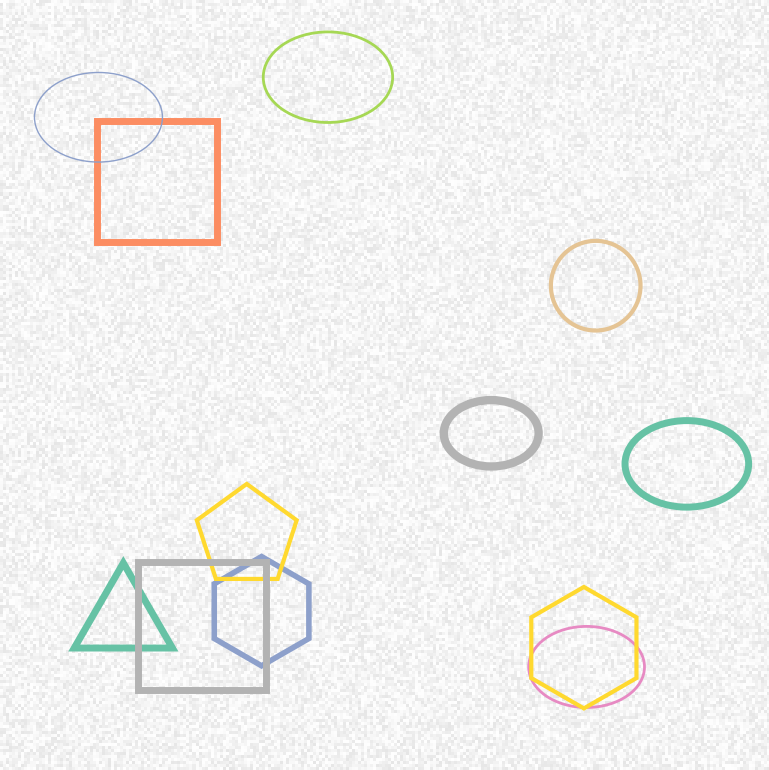[{"shape": "oval", "thickness": 2.5, "radius": 0.4, "center": [0.892, 0.398]}, {"shape": "triangle", "thickness": 2.5, "radius": 0.37, "center": [0.16, 0.195]}, {"shape": "square", "thickness": 2.5, "radius": 0.39, "center": [0.204, 0.764]}, {"shape": "hexagon", "thickness": 2, "radius": 0.35, "center": [0.34, 0.206]}, {"shape": "oval", "thickness": 0.5, "radius": 0.42, "center": [0.128, 0.848]}, {"shape": "oval", "thickness": 1, "radius": 0.38, "center": [0.762, 0.134]}, {"shape": "oval", "thickness": 1, "radius": 0.42, "center": [0.426, 0.9]}, {"shape": "pentagon", "thickness": 1.5, "radius": 0.34, "center": [0.32, 0.303]}, {"shape": "hexagon", "thickness": 1.5, "radius": 0.39, "center": [0.758, 0.159]}, {"shape": "circle", "thickness": 1.5, "radius": 0.29, "center": [0.774, 0.629]}, {"shape": "square", "thickness": 2.5, "radius": 0.42, "center": [0.263, 0.187]}, {"shape": "oval", "thickness": 3, "radius": 0.31, "center": [0.638, 0.437]}]